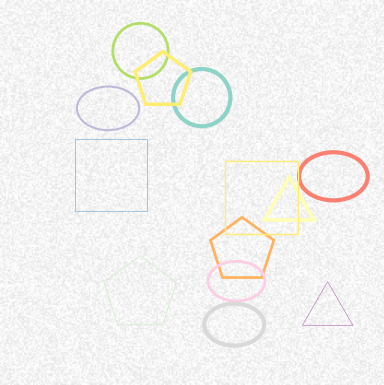[{"shape": "circle", "thickness": 3, "radius": 0.37, "center": [0.524, 0.746]}, {"shape": "triangle", "thickness": 2.5, "radius": 0.37, "center": [0.751, 0.466]}, {"shape": "oval", "thickness": 1.5, "radius": 0.4, "center": [0.281, 0.719]}, {"shape": "oval", "thickness": 3, "radius": 0.45, "center": [0.866, 0.542]}, {"shape": "square", "thickness": 0.5, "radius": 0.47, "center": [0.288, 0.546]}, {"shape": "pentagon", "thickness": 2, "radius": 0.43, "center": [0.629, 0.349]}, {"shape": "circle", "thickness": 2, "radius": 0.36, "center": [0.365, 0.868]}, {"shape": "oval", "thickness": 2, "radius": 0.37, "center": [0.614, 0.27]}, {"shape": "oval", "thickness": 3, "radius": 0.39, "center": [0.608, 0.157]}, {"shape": "triangle", "thickness": 0.5, "radius": 0.38, "center": [0.851, 0.193]}, {"shape": "pentagon", "thickness": 0.5, "radius": 0.5, "center": [0.364, 0.236]}, {"shape": "square", "thickness": 1, "radius": 0.48, "center": [0.679, 0.487]}, {"shape": "pentagon", "thickness": 2.5, "radius": 0.38, "center": [0.423, 0.79]}]